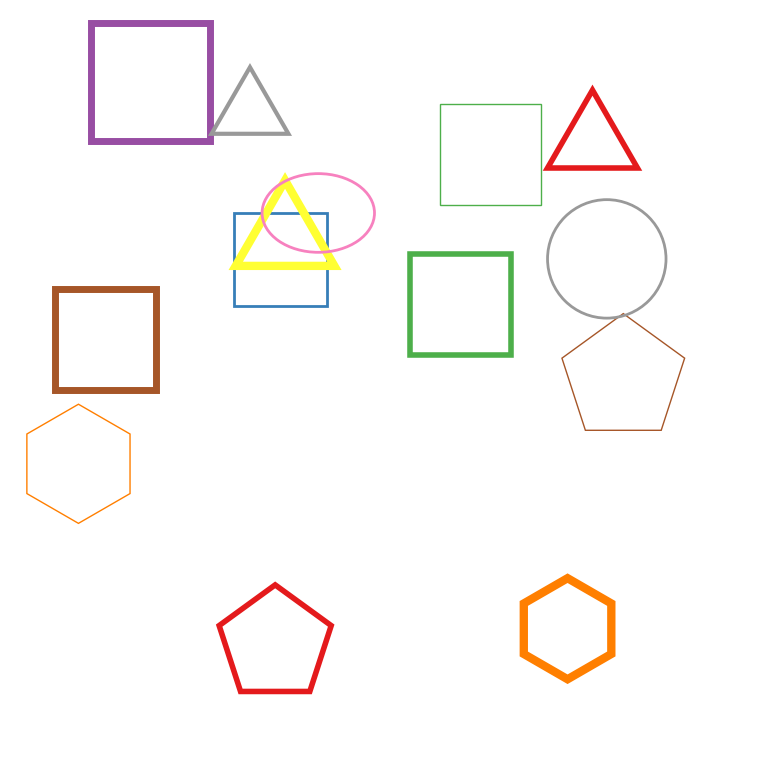[{"shape": "pentagon", "thickness": 2, "radius": 0.38, "center": [0.357, 0.164]}, {"shape": "triangle", "thickness": 2, "radius": 0.34, "center": [0.769, 0.816]}, {"shape": "square", "thickness": 1, "radius": 0.3, "center": [0.364, 0.663]}, {"shape": "square", "thickness": 0.5, "radius": 0.33, "center": [0.636, 0.8]}, {"shape": "square", "thickness": 2, "radius": 0.33, "center": [0.599, 0.604]}, {"shape": "square", "thickness": 2.5, "radius": 0.39, "center": [0.196, 0.894]}, {"shape": "hexagon", "thickness": 3, "radius": 0.33, "center": [0.737, 0.183]}, {"shape": "hexagon", "thickness": 0.5, "radius": 0.39, "center": [0.102, 0.398]}, {"shape": "triangle", "thickness": 3, "radius": 0.37, "center": [0.37, 0.692]}, {"shape": "pentagon", "thickness": 0.5, "radius": 0.42, "center": [0.809, 0.509]}, {"shape": "square", "thickness": 2.5, "radius": 0.33, "center": [0.136, 0.559]}, {"shape": "oval", "thickness": 1, "radius": 0.36, "center": [0.413, 0.723]}, {"shape": "triangle", "thickness": 1.5, "radius": 0.29, "center": [0.325, 0.855]}, {"shape": "circle", "thickness": 1, "radius": 0.38, "center": [0.788, 0.664]}]